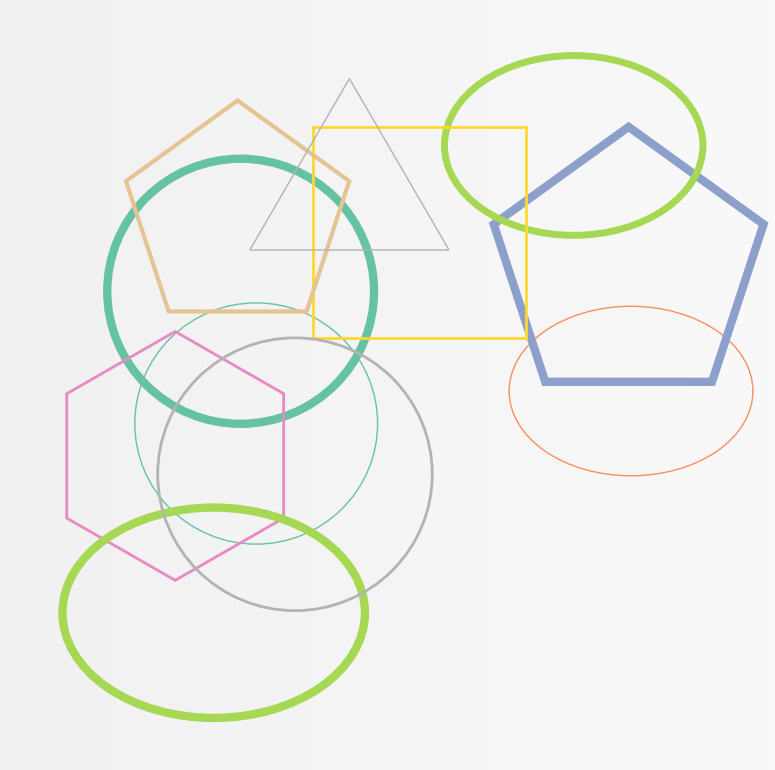[{"shape": "circle", "thickness": 0.5, "radius": 0.78, "center": [0.331, 0.45]}, {"shape": "circle", "thickness": 3, "radius": 0.86, "center": [0.311, 0.622]}, {"shape": "oval", "thickness": 0.5, "radius": 0.79, "center": [0.814, 0.492]}, {"shape": "pentagon", "thickness": 3, "radius": 0.92, "center": [0.811, 0.652]}, {"shape": "hexagon", "thickness": 1, "radius": 0.81, "center": [0.226, 0.408]}, {"shape": "oval", "thickness": 2.5, "radius": 0.83, "center": [0.74, 0.811]}, {"shape": "oval", "thickness": 3, "radius": 0.98, "center": [0.276, 0.204]}, {"shape": "square", "thickness": 1, "radius": 0.69, "center": [0.541, 0.699]}, {"shape": "pentagon", "thickness": 1.5, "radius": 0.76, "center": [0.307, 0.718]}, {"shape": "circle", "thickness": 1, "radius": 0.89, "center": [0.381, 0.384]}, {"shape": "triangle", "thickness": 0.5, "radius": 0.74, "center": [0.451, 0.75]}]